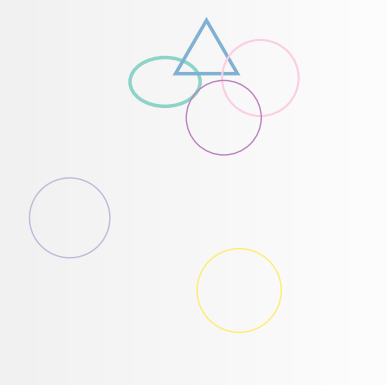[{"shape": "oval", "thickness": 2.5, "radius": 0.45, "center": [0.426, 0.787]}, {"shape": "circle", "thickness": 1, "radius": 0.52, "center": [0.18, 0.434]}, {"shape": "triangle", "thickness": 2.5, "radius": 0.46, "center": [0.533, 0.855]}, {"shape": "circle", "thickness": 1.5, "radius": 0.49, "center": [0.672, 0.797]}, {"shape": "circle", "thickness": 1, "radius": 0.48, "center": [0.577, 0.694]}, {"shape": "circle", "thickness": 1, "radius": 0.54, "center": [0.617, 0.246]}]